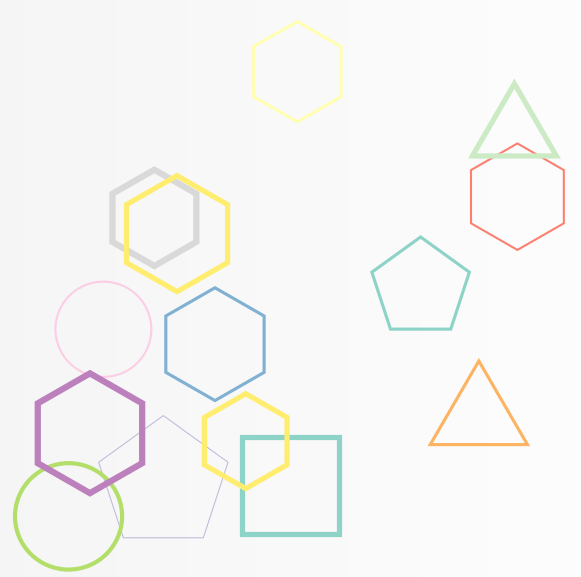[{"shape": "square", "thickness": 2.5, "radius": 0.42, "center": [0.5, 0.158]}, {"shape": "pentagon", "thickness": 1.5, "radius": 0.44, "center": [0.724, 0.501]}, {"shape": "hexagon", "thickness": 1.5, "radius": 0.43, "center": [0.512, 0.875]}, {"shape": "pentagon", "thickness": 0.5, "radius": 0.58, "center": [0.281, 0.163]}, {"shape": "hexagon", "thickness": 1, "radius": 0.46, "center": [0.89, 0.659]}, {"shape": "hexagon", "thickness": 1.5, "radius": 0.49, "center": [0.37, 0.403]}, {"shape": "triangle", "thickness": 1.5, "radius": 0.48, "center": [0.824, 0.278]}, {"shape": "circle", "thickness": 2, "radius": 0.46, "center": [0.118, 0.105]}, {"shape": "circle", "thickness": 1, "radius": 0.41, "center": [0.178, 0.429]}, {"shape": "hexagon", "thickness": 3, "radius": 0.42, "center": [0.266, 0.622]}, {"shape": "hexagon", "thickness": 3, "radius": 0.52, "center": [0.155, 0.249]}, {"shape": "triangle", "thickness": 2.5, "radius": 0.42, "center": [0.885, 0.771]}, {"shape": "hexagon", "thickness": 2.5, "radius": 0.41, "center": [0.423, 0.235]}, {"shape": "hexagon", "thickness": 2.5, "radius": 0.5, "center": [0.305, 0.595]}]